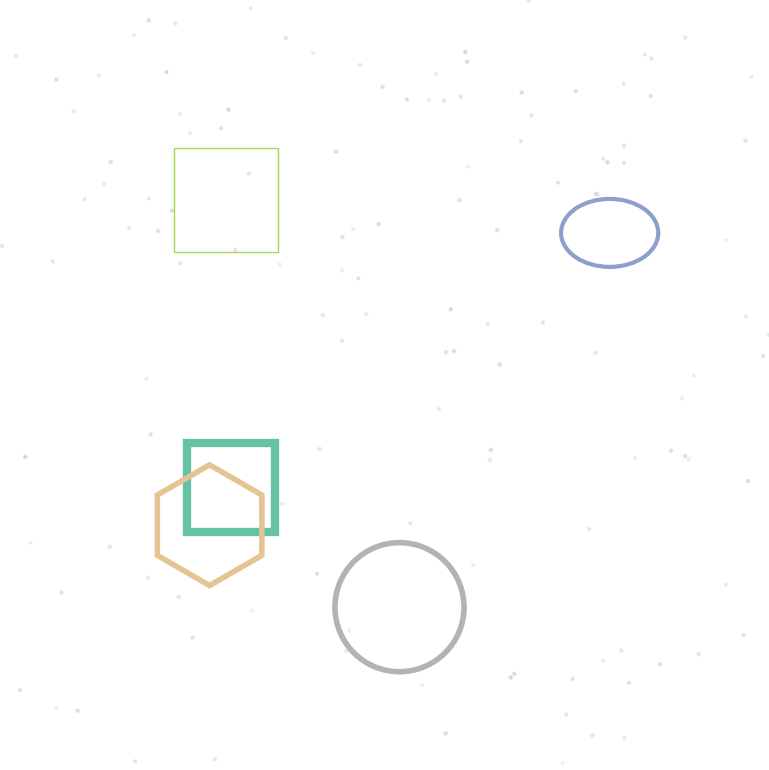[{"shape": "square", "thickness": 3, "radius": 0.29, "center": [0.3, 0.367]}, {"shape": "oval", "thickness": 1.5, "radius": 0.32, "center": [0.792, 0.698]}, {"shape": "square", "thickness": 0.5, "radius": 0.34, "center": [0.294, 0.74]}, {"shape": "hexagon", "thickness": 2, "radius": 0.39, "center": [0.272, 0.318]}, {"shape": "circle", "thickness": 2, "radius": 0.42, "center": [0.519, 0.211]}]